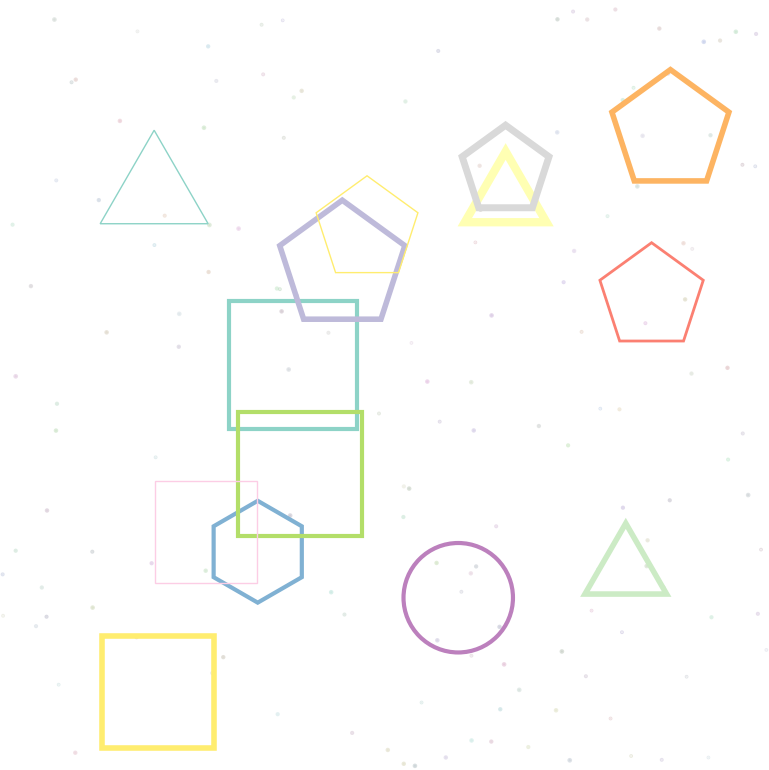[{"shape": "square", "thickness": 1.5, "radius": 0.42, "center": [0.38, 0.526]}, {"shape": "triangle", "thickness": 0.5, "radius": 0.4, "center": [0.2, 0.75]}, {"shape": "triangle", "thickness": 3, "radius": 0.31, "center": [0.657, 0.742]}, {"shape": "pentagon", "thickness": 2, "radius": 0.43, "center": [0.445, 0.655]}, {"shape": "pentagon", "thickness": 1, "radius": 0.35, "center": [0.846, 0.614]}, {"shape": "hexagon", "thickness": 1.5, "radius": 0.33, "center": [0.335, 0.283]}, {"shape": "pentagon", "thickness": 2, "radius": 0.4, "center": [0.871, 0.83]}, {"shape": "square", "thickness": 1.5, "radius": 0.4, "center": [0.39, 0.384]}, {"shape": "square", "thickness": 0.5, "radius": 0.33, "center": [0.268, 0.309]}, {"shape": "pentagon", "thickness": 2.5, "radius": 0.3, "center": [0.657, 0.778]}, {"shape": "circle", "thickness": 1.5, "radius": 0.36, "center": [0.595, 0.224]}, {"shape": "triangle", "thickness": 2, "radius": 0.31, "center": [0.813, 0.259]}, {"shape": "pentagon", "thickness": 0.5, "radius": 0.35, "center": [0.477, 0.702]}, {"shape": "square", "thickness": 2, "radius": 0.36, "center": [0.206, 0.101]}]